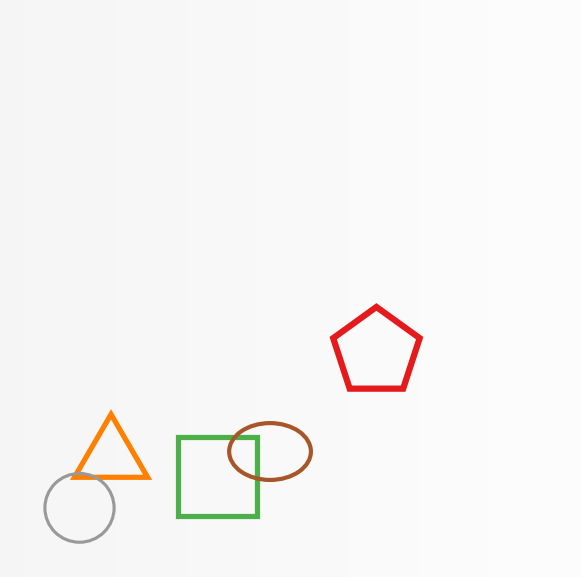[{"shape": "pentagon", "thickness": 3, "radius": 0.39, "center": [0.648, 0.389]}, {"shape": "square", "thickness": 2.5, "radius": 0.34, "center": [0.375, 0.174]}, {"shape": "triangle", "thickness": 2.5, "radius": 0.36, "center": [0.191, 0.209]}, {"shape": "oval", "thickness": 2, "radius": 0.35, "center": [0.465, 0.217]}, {"shape": "circle", "thickness": 1.5, "radius": 0.3, "center": [0.137, 0.12]}]